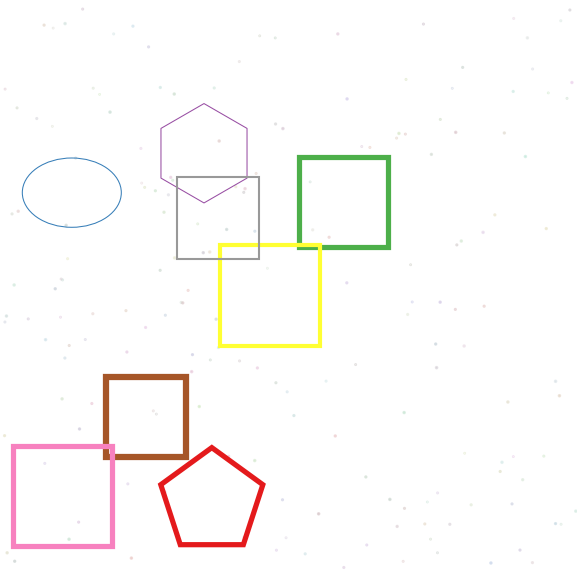[{"shape": "pentagon", "thickness": 2.5, "radius": 0.46, "center": [0.367, 0.131]}, {"shape": "oval", "thickness": 0.5, "radius": 0.43, "center": [0.124, 0.666]}, {"shape": "square", "thickness": 2.5, "radius": 0.39, "center": [0.595, 0.649]}, {"shape": "hexagon", "thickness": 0.5, "radius": 0.43, "center": [0.353, 0.734]}, {"shape": "square", "thickness": 2, "radius": 0.43, "center": [0.468, 0.488]}, {"shape": "square", "thickness": 3, "radius": 0.35, "center": [0.253, 0.277]}, {"shape": "square", "thickness": 2.5, "radius": 0.43, "center": [0.108, 0.141]}, {"shape": "square", "thickness": 1, "radius": 0.35, "center": [0.378, 0.621]}]